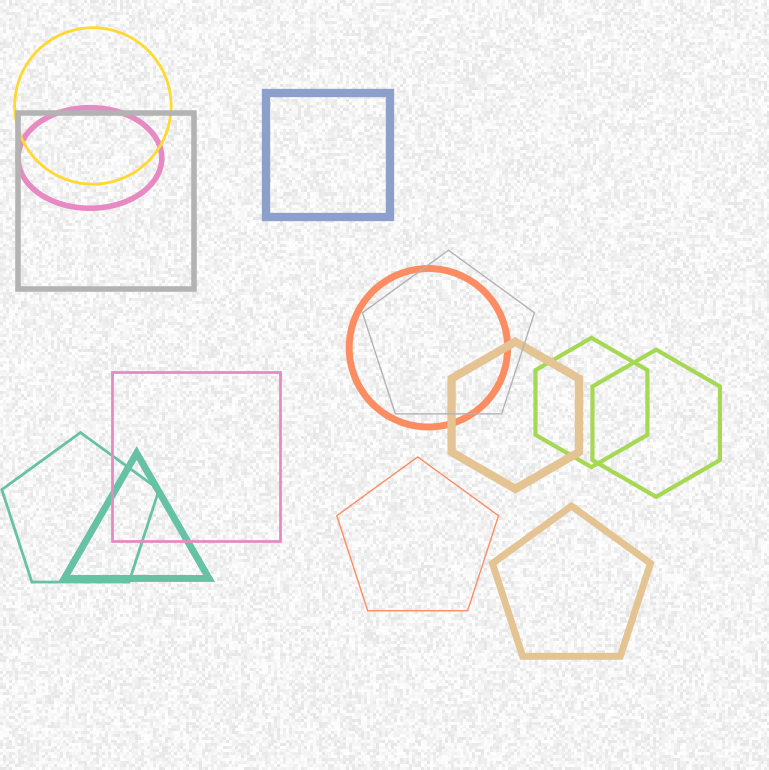[{"shape": "triangle", "thickness": 2.5, "radius": 0.54, "center": [0.177, 0.303]}, {"shape": "pentagon", "thickness": 1, "radius": 0.54, "center": [0.104, 0.331]}, {"shape": "pentagon", "thickness": 0.5, "radius": 0.55, "center": [0.542, 0.296]}, {"shape": "circle", "thickness": 2.5, "radius": 0.51, "center": [0.556, 0.548]}, {"shape": "square", "thickness": 3, "radius": 0.4, "center": [0.426, 0.798]}, {"shape": "oval", "thickness": 2, "radius": 0.47, "center": [0.117, 0.795]}, {"shape": "square", "thickness": 1, "radius": 0.55, "center": [0.254, 0.407]}, {"shape": "hexagon", "thickness": 1.5, "radius": 0.48, "center": [0.852, 0.45]}, {"shape": "hexagon", "thickness": 1.5, "radius": 0.42, "center": [0.768, 0.477]}, {"shape": "circle", "thickness": 1, "radius": 0.51, "center": [0.121, 0.862]}, {"shape": "pentagon", "thickness": 2.5, "radius": 0.54, "center": [0.742, 0.235]}, {"shape": "hexagon", "thickness": 3, "radius": 0.48, "center": [0.669, 0.461]}, {"shape": "square", "thickness": 2, "radius": 0.57, "center": [0.138, 0.739]}, {"shape": "pentagon", "thickness": 0.5, "radius": 0.59, "center": [0.582, 0.558]}]